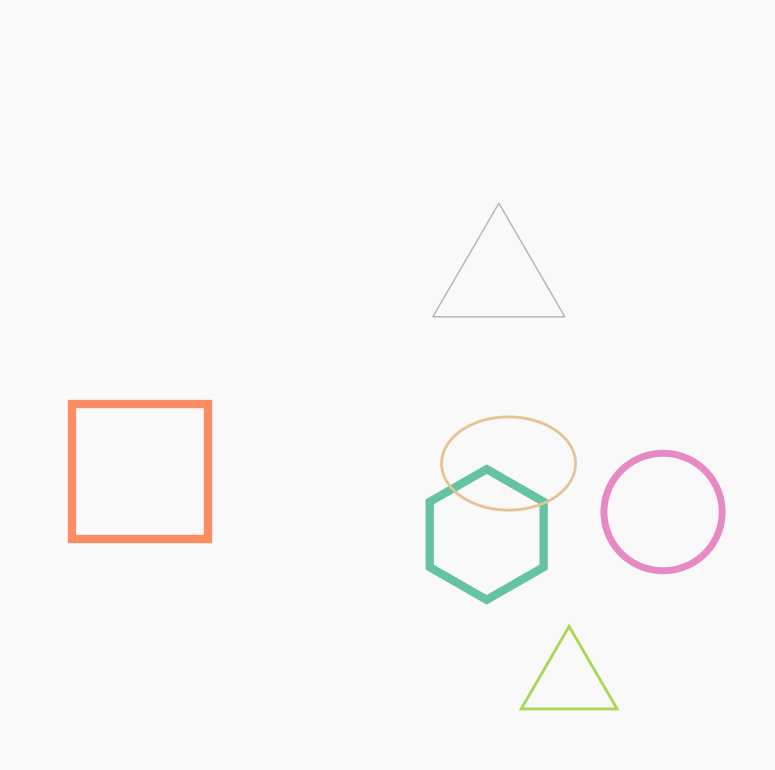[{"shape": "hexagon", "thickness": 3, "radius": 0.42, "center": [0.628, 0.306]}, {"shape": "square", "thickness": 3, "radius": 0.44, "center": [0.18, 0.387]}, {"shape": "circle", "thickness": 2.5, "radius": 0.38, "center": [0.856, 0.335]}, {"shape": "triangle", "thickness": 1, "radius": 0.36, "center": [0.734, 0.115]}, {"shape": "oval", "thickness": 1, "radius": 0.43, "center": [0.656, 0.398]}, {"shape": "triangle", "thickness": 0.5, "radius": 0.49, "center": [0.644, 0.638]}]